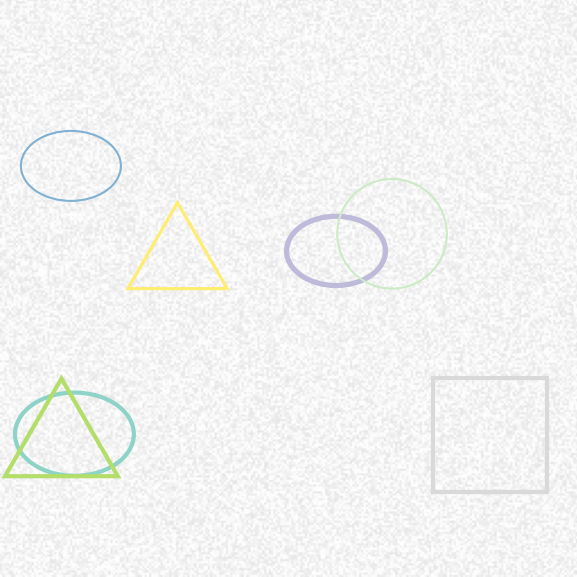[{"shape": "oval", "thickness": 2, "radius": 0.51, "center": [0.129, 0.247]}, {"shape": "oval", "thickness": 2.5, "radius": 0.43, "center": [0.582, 0.565]}, {"shape": "oval", "thickness": 1, "radius": 0.43, "center": [0.123, 0.712]}, {"shape": "triangle", "thickness": 2, "radius": 0.56, "center": [0.106, 0.231]}, {"shape": "square", "thickness": 2, "radius": 0.49, "center": [0.849, 0.245]}, {"shape": "circle", "thickness": 1, "radius": 0.47, "center": [0.679, 0.594]}, {"shape": "triangle", "thickness": 1.5, "radius": 0.5, "center": [0.307, 0.549]}]